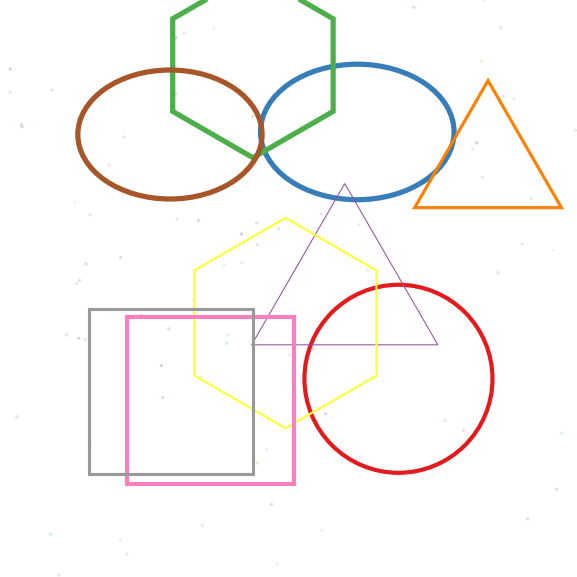[{"shape": "circle", "thickness": 2, "radius": 0.81, "center": [0.69, 0.343]}, {"shape": "oval", "thickness": 2.5, "radius": 0.84, "center": [0.619, 0.771]}, {"shape": "hexagon", "thickness": 2.5, "radius": 0.8, "center": [0.438, 0.886]}, {"shape": "triangle", "thickness": 0.5, "radius": 0.93, "center": [0.597, 0.495]}, {"shape": "triangle", "thickness": 1.5, "radius": 0.73, "center": [0.845, 0.713]}, {"shape": "hexagon", "thickness": 1, "radius": 0.91, "center": [0.494, 0.44]}, {"shape": "oval", "thickness": 2.5, "radius": 0.8, "center": [0.294, 0.766]}, {"shape": "square", "thickness": 2, "radius": 0.72, "center": [0.364, 0.305]}, {"shape": "square", "thickness": 1.5, "radius": 0.71, "center": [0.296, 0.321]}]